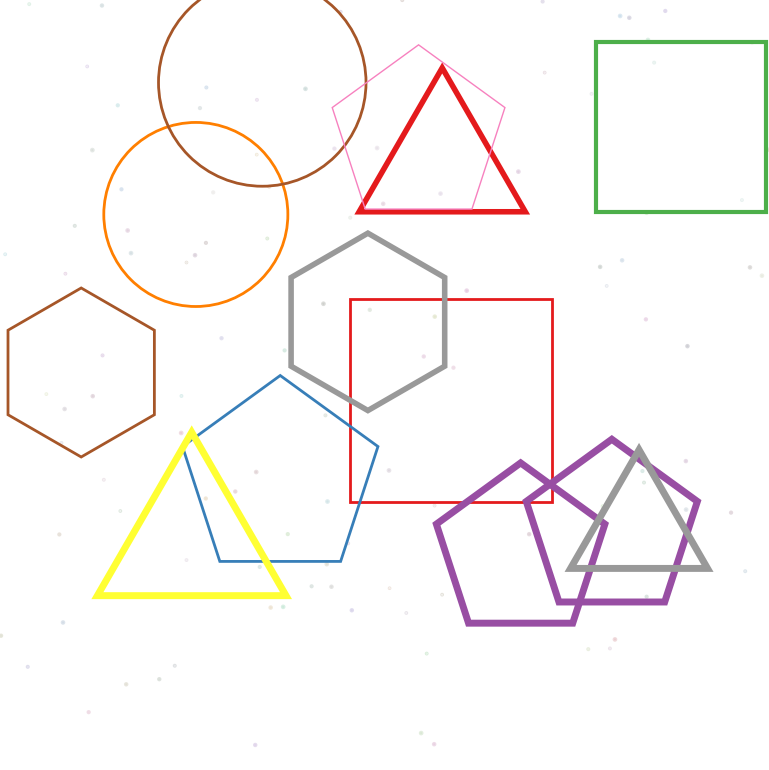[{"shape": "triangle", "thickness": 2, "radius": 0.62, "center": [0.574, 0.787]}, {"shape": "square", "thickness": 1, "radius": 0.66, "center": [0.586, 0.48]}, {"shape": "pentagon", "thickness": 1, "radius": 0.67, "center": [0.364, 0.379]}, {"shape": "square", "thickness": 1.5, "radius": 0.55, "center": [0.884, 0.835]}, {"shape": "pentagon", "thickness": 2.5, "radius": 0.58, "center": [0.795, 0.313]}, {"shape": "pentagon", "thickness": 2.5, "radius": 0.58, "center": [0.676, 0.284]}, {"shape": "circle", "thickness": 1, "radius": 0.6, "center": [0.254, 0.721]}, {"shape": "triangle", "thickness": 2.5, "radius": 0.71, "center": [0.249, 0.297]}, {"shape": "circle", "thickness": 1, "radius": 0.67, "center": [0.341, 0.893]}, {"shape": "hexagon", "thickness": 1, "radius": 0.55, "center": [0.105, 0.516]}, {"shape": "pentagon", "thickness": 0.5, "radius": 0.59, "center": [0.544, 0.824]}, {"shape": "hexagon", "thickness": 2, "radius": 0.58, "center": [0.478, 0.582]}, {"shape": "triangle", "thickness": 2.5, "radius": 0.51, "center": [0.83, 0.313]}]